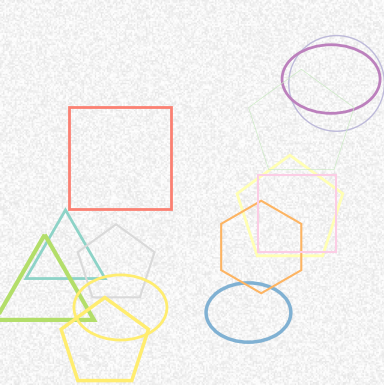[{"shape": "triangle", "thickness": 2, "radius": 0.59, "center": [0.17, 0.336]}, {"shape": "pentagon", "thickness": 2, "radius": 0.72, "center": [0.753, 0.452]}, {"shape": "circle", "thickness": 1, "radius": 0.62, "center": [0.874, 0.783]}, {"shape": "square", "thickness": 2, "radius": 0.66, "center": [0.311, 0.59]}, {"shape": "oval", "thickness": 2.5, "radius": 0.55, "center": [0.645, 0.188]}, {"shape": "hexagon", "thickness": 1.5, "radius": 0.6, "center": [0.679, 0.358]}, {"shape": "triangle", "thickness": 3, "radius": 0.74, "center": [0.116, 0.243]}, {"shape": "square", "thickness": 1.5, "radius": 0.5, "center": [0.771, 0.445]}, {"shape": "pentagon", "thickness": 1.5, "radius": 0.52, "center": [0.302, 0.313]}, {"shape": "oval", "thickness": 2, "radius": 0.64, "center": [0.86, 0.795]}, {"shape": "pentagon", "thickness": 0.5, "radius": 0.72, "center": [0.783, 0.676]}, {"shape": "pentagon", "thickness": 2.5, "radius": 0.6, "center": [0.272, 0.108]}, {"shape": "oval", "thickness": 2, "radius": 0.6, "center": [0.313, 0.201]}]